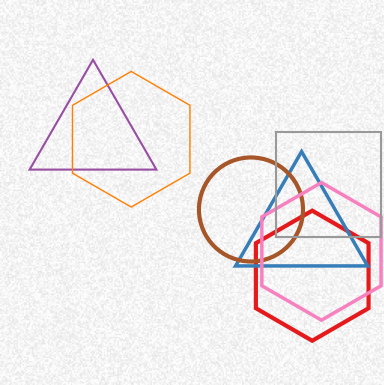[{"shape": "hexagon", "thickness": 3, "radius": 0.84, "center": [0.811, 0.284]}, {"shape": "triangle", "thickness": 2.5, "radius": 0.99, "center": [0.783, 0.408]}, {"shape": "triangle", "thickness": 1.5, "radius": 0.95, "center": [0.242, 0.655]}, {"shape": "hexagon", "thickness": 1, "radius": 0.88, "center": [0.341, 0.638]}, {"shape": "circle", "thickness": 3, "radius": 0.68, "center": [0.652, 0.456]}, {"shape": "hexagon", "thickness": 2.5, "radius": 0.89, "center": [0.835, 0.347]}, {"shape": "square", "thickness": 1.5, "radius": 0.68, "center": [0.853, 0.521]}]